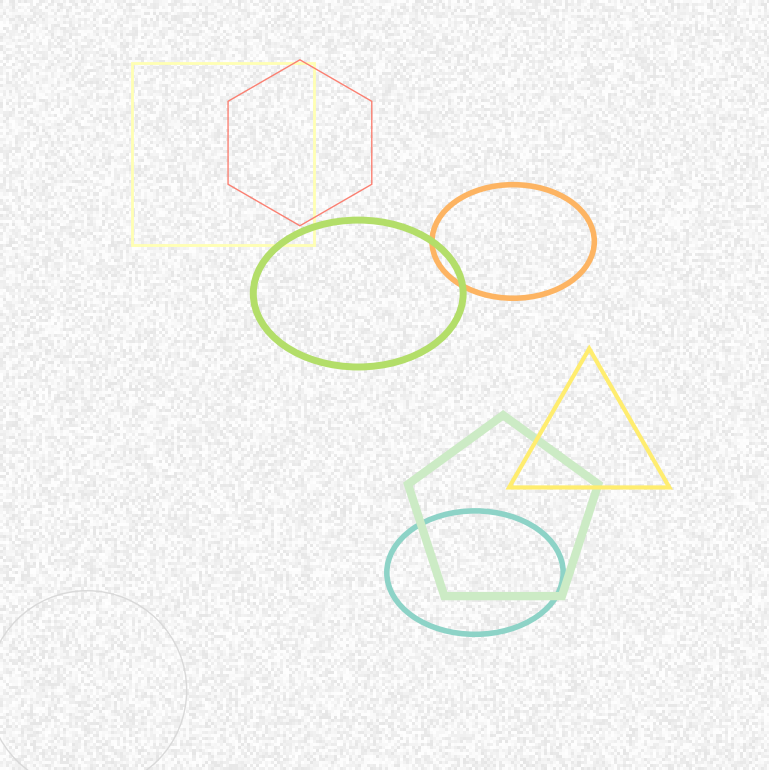[{"shape": "oval", "thickness": 2, "radius": 0.57, "center": [0.617, 0.256]}, {"shape": "square", "thickness": 1, "radius": 0.59, "center": [0.289, 0.8]}, {"shape": "hexagon", "thickness": 0.5, "radius": 0.54, "center": [0.39, 0.815]}, {"shape": "oval", "thickness": 2, "radius": 0.53, "center": [0.666, 0.686]}, {"shape": "oval", "thickness": 2.5, "radius": 0.68, "center": [0.465, 0.619]}, {"shape": "circle", "thickness": 0.5, "radius": 0.65, "center": [0.113, 0.104]}, {"shape": "pentagon", "thickness": 3, "radius": 0.65, "center": [0.653, 0.331]}, {"shape": "triangle", "thickness": 1.5, "radius": 0.6, "center": [0.765, 0.427]}]